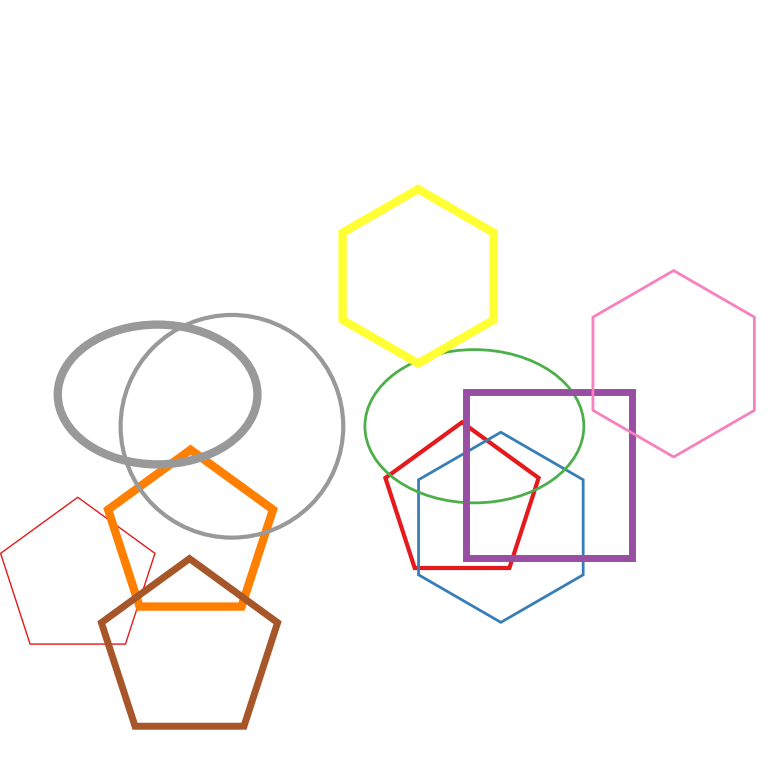[{"shape": "pentagon", "thickness": 0.5, "radius": 0.53, "center": [0.101, 0.249]}, {"shape": "pentagon", "thickness": 1.5, "radius": 0.52, "center": [0.6, 0.347]}, {"shape": "hexagon", "thickness": 1, "radius": 0.62, "center": [0.65, 0.315]}, {"shape": "oval", "thickness": 1, "radius": 0.71, "center": [0.616, 0.446]}, {"shape": "square", "thickness": 2.5, "radius": 0.54, "center": [0.713, 0.383]}, {"shape": "pentagon", "thickness": 3, "radius": 0.56, "center": [0.247, 0.303]}, {"shape": "hexagon", "thickness": 3, "radius": 0.57, "center": [0.543, 0.641]}, {"shape": "pentagon", "thickness": 2.5, "radius": 0.6, "center": [0.246, 0.154]}, {"shape": "hexagon", "thickness": 1, "radius": 0.61, "center": [0.875, 0.528]}, {"shape": "circle", "thickness": 1.5, "radius": 0.72, "center": [0.301, 0.446]}, {"shape": "oval", "thickness": 3, "radius": 0.65, "center": [0.205, 0.488]}]